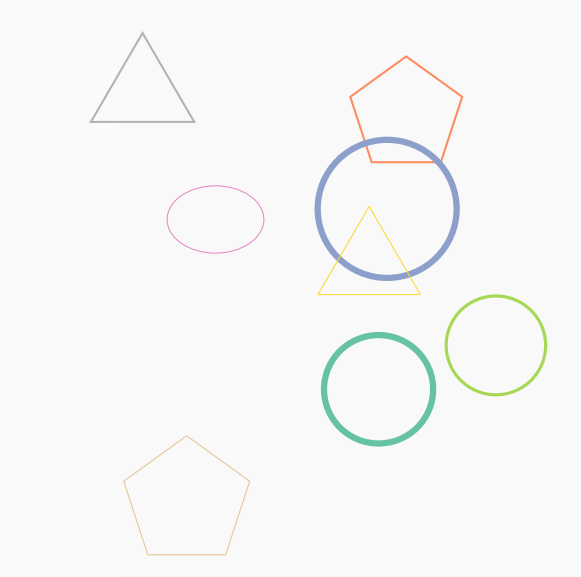[{"shape": "circle", "thickness": 3, "radius": 0.47, "center": [0.651, 0.325]}, {"shape": "pentagon", "thickness": 1, "radius": 0.51, "center": [0.699, 0.8]}, {"shape": "circle", "thickness": 3, "radius": 0.6, "center": [0.666, 0.637]}, {"shape": "oval", "thickness": 0.5, "radius": 0.42, "center": [0.371, 0.619]}, {"shape": "circle", "thickness": 1.5, "radius": 0.43, "center": [0.853, 0.401]}, {"shape": "triangle", "thickness": 0.5, "radius": 0.51, "center": [0.635, 0.54]}, {"shape": "pentagon", "thickness": 0.5, "radius": 0.57, "center": [0.321, 0.131]}, {"shape": "triangle", "thickness": 1, "radius": 0.51, "center": [0.245, 0.839]}]